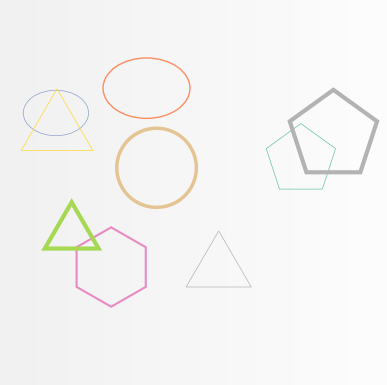[{"shape": "pentagon", "thickness": 0.5, "radius": 0.47, "center": [0.777, 0.585]}, {"shape": "oval", "thickness": 1, "radius": 0.56, "center": [0.378, 0.771]}, {"shape": "oval", "thickness": 0.5, "radius": 0.42, "center": [0.144, 0.707]}, {"shape": "hexagon", "thickness": 1.5, "radius": 0.52, "center": [0.287, 0.306]}, {"shape": "triangle", "thickness": 3, "radius": 0.4, "center": [0.185, 0.395]}, {"shape": "triangle", "thickness": 0.5, "radius": 0.53, "center": [0.147, 0.662]}, {"shape": "circle", "thickness": 2.5, "radius": 0.51, "center": [0.404, 0.564]}, {"shape": "triangle", "thickness": 0.5, "radius": 0.49, "center": [0.564, 0.303]}, {"shape": "pentagon", "thickness": 3, "radius": 0.59, "center": [0.86, 0.648]}]